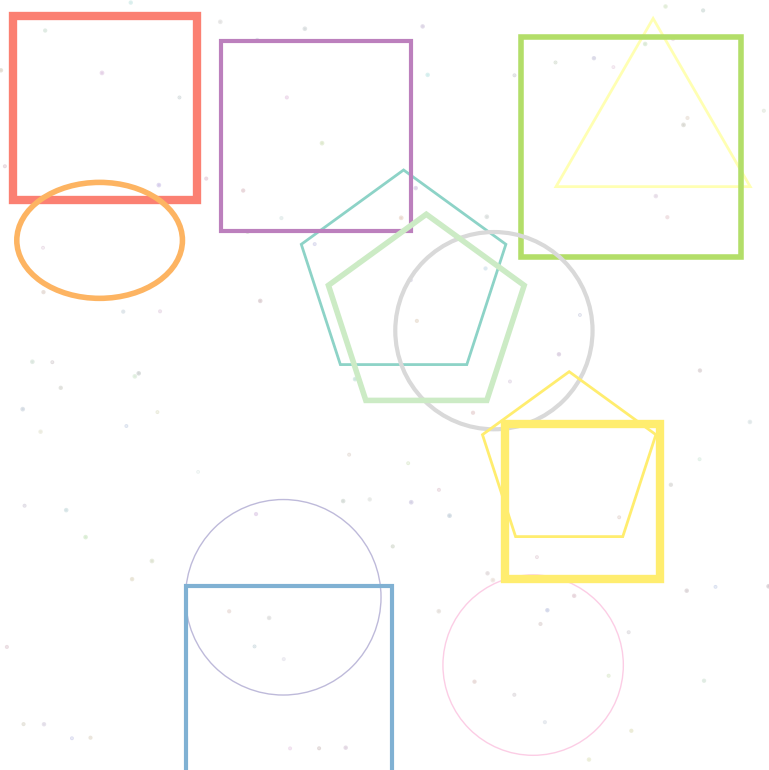[{"shape": "pentagon", "thickness": 1, "radius": 0.7, "center": [0.524, 0.64]}, {"shape": "triangle", "thickness": 1, "radius": 0.73, "center": [0.848, 0.83]}, {"shape": "circle", "thickness": 0.5, "radius": 0.63, "center": [0.368, 0.224]}, {"shape": "square", "thickness": 3, "radius": 0.6, "center": [0.137, 0.859]}, {"shape": "square", "thickness": 1.5, "radius": 0.67, "center": [0.376, 0.106]}, {"shape": "oval", "thickness": 2, "radius": 0.54, "center": [0.129, 0.688]}, {"shape": "square", "thickness": 2, "radius": 0.71, "center": [0.82, 0.809]}, {"shape": "circle", "thickness": 0.5, "radius": 0.59, "center": [0.692, 0.136]}, {"shape": "circle", "thickness": 1.5, "radius": 0.64, "center": [0.641, 0.571]}, {"shape": "square", "thickness": 1.5, "radius": 0.62, "center": [0.41, 0.823]}, {"shape": "pentagon", "thickness": 2, "radius": 0.67, "center": [0.554, 0.588]}, {"shape": "square", "thickness": 3, "radius": 0.5, "center": [0.756, 0.349]}, {"shape": "pentagon", "thickness": 1, "radius": 0.59, "center": [0.739, 0.399]}]